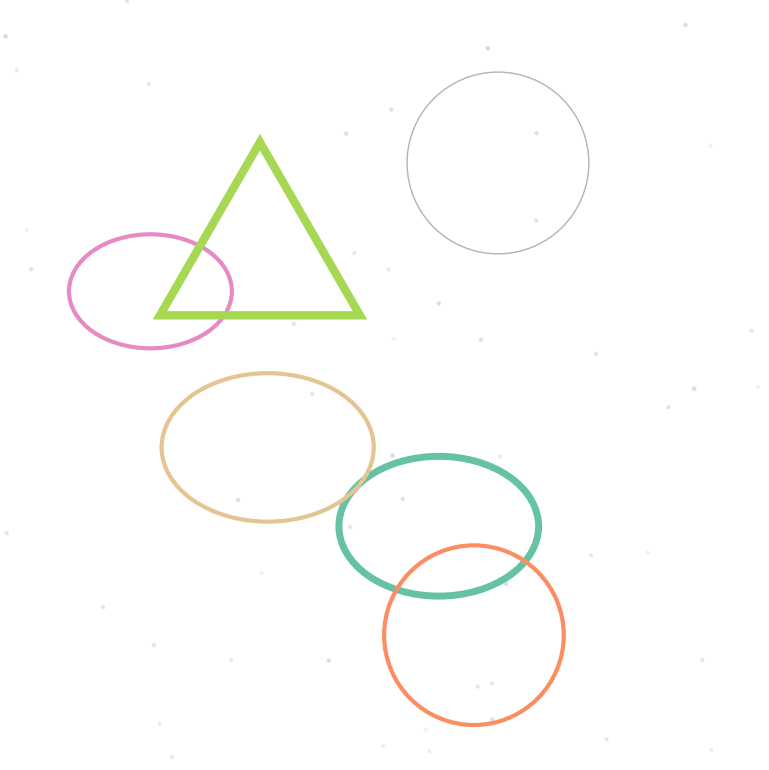[{"shape": "oval", "thickness": 2.5, "radius": 0.65, "center": [0.57, 0.317]}, {"shape": "circle", "thickness": 1.5, "radius": 0.58, "center": [0.616, 0.175]}, {"shape": "oval", "thickness": 1.5, "radius": 0.53, "center": [0.195, 0.622]}, {"shape": "triangle", "thickness": 3, "radius": 0.75, "center": [0.338, 0.665]}, {"shape": "oval", "thickness": 1.5, "radius": 0.69, "center": [0.348, 0.419]}, {"shape": "circle", "thickness": 0.5, "radius": 0.59, "center": [0.647, 0.788]}]